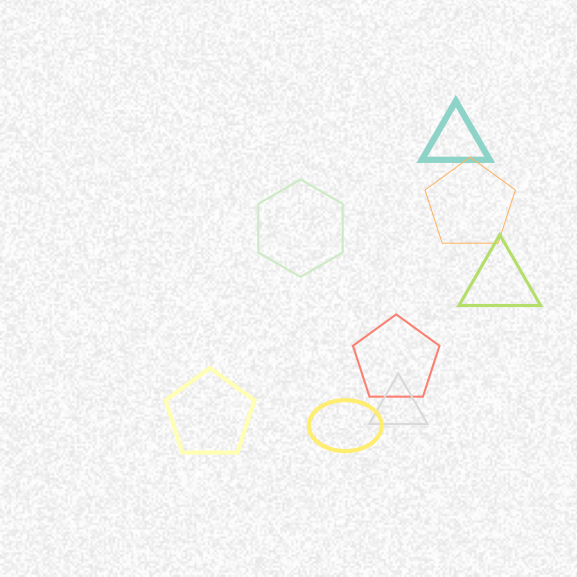[{"shape": "triangle", "thickness": 3, "radius": 0.34, "center": [0.789, 0.756]}, {"shape": "pentagon", "thickness": 2, "radius": 0.4, "center": [0.364, 0.281]}, {"shape": "pentagon", "thickness": 1, "radius": 0.39, "center": [0.686, 0.376]}, {"shape": "pentagon", "thickness": 0.5, "radius": 0.41, "center": [0.814, 0.645]}, {"shape": "triangle", "thickness": 1.5, "radius": 0.41, "center": [0.865, 0.511]}, {"shape": "triangle", "thickness": 1, "radius": 0.29, "center": [0.69, 0.294]}, {"shape": "hexagon", "thickness": 1, "radius": 0.42, "center": [0.52, 0.604]}, {"shape": "oval", "thickness": 2, "radius": 0.32, "center": [0.598, 0.262]}]